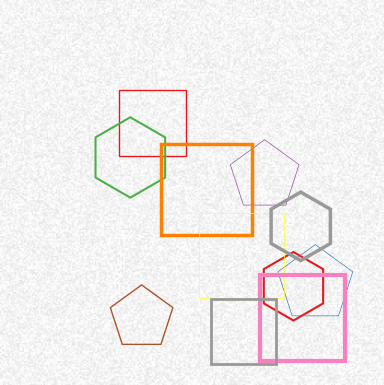[{"shape": "square", "thickness": 1, "radius": 0.43, "center": [0.396, 0.68]}, {"shape": "hexagon", "thickness": 1.5, "radius": 0.44, "center": [0.762, 0.256]}, {"shape": "pentagon", "thickness": 0.5, "radius": 0.51, "center": [0.819, 0.262]}, {"shape": "hexagon", "thickness": 1.5, "radius": 0.52, "center": [0.339, 0.591]}, {"shape": "pentagon", "thickness": 0.5, "radius": 0.47, "center": [0.687, 0.543]}, {"shape": "square", "thickness": 2.5, "radius": 0.59, "center": [0.536, 0.507]}, {"shape": "square", "thickness": 0.5, "radius": 0.55, "center": [0.626, 0.336]}, {"shape": "pentagon", "thickness": 1, "radius": 0.43, "center": [0.368, 0.175]}, {"shape": "square", "thickness": 3, "radius": 0.56, "center": [0.786, 0.174]}, {"shape": "hexagon", "thickness": 2.5, "radius": 0.44, "center": [0.781, 0.412]}, {"shape": "square", "thickness": 2, "radius": 0.42, "center": [0.633, 0.139]}]